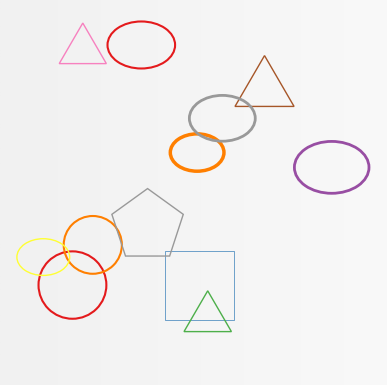[{"shape": "circle", "thickness": 1.5, "radius": 0.44, "center": [0.187, 0.26]}, {"shape": "oval", "thickness": 1.5, "radius": 0.44, "center": [0.365, 0.883]}, {"shape": "square", "thickness": 0.5, "radius": 0.44, "center": [0.515, 0.258]}, {"shape": "triangle", "thickness": 1, "radius": 0.35, "center": [0.536, 0.174]}, {"shape": "oval", "thickness": 2, "radius": 0.48, "center": [0.856, 0.565]}, {"shape": "oval", "thickness": 2.5, "radius": 0.35, "center": [0.509, 0.604]}, {"shape": "circle", "thickness": 1.5, "radius": 0.38, "center": [0.239, 0.364]}, {"shape": "oval", "thickness": 1, "radius": 0.34, "center": [0.112, 0.332]}, {"shape": "triangle", "thickness": 1, "radius": 0.44, "center": [0.683, 0.768]}, {"shape": "triangle", "thickness": 1, "radius": 0.35, "center": [0.214, 0.87]}, {"shape": "pentagon", "thickness": 1, "radius": 0.48, "center": [0.381, 0.413]}, {"shape": "oval", "thickness": 2, "radius": 0.43, "center": [0.574, 0.693]}]